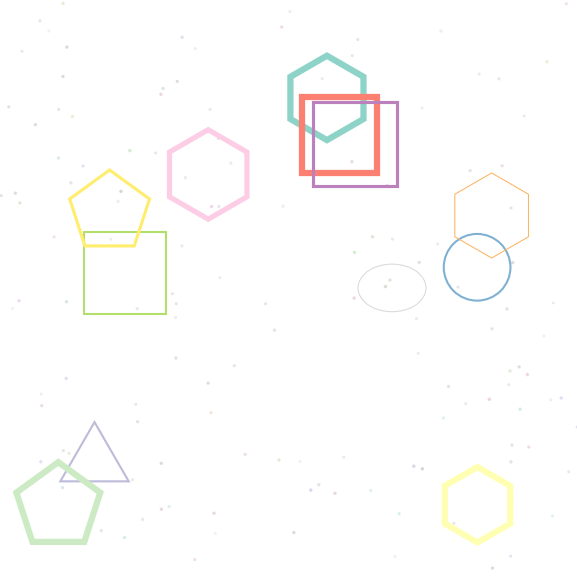[{"shape": "hexagon", "thickness": 3, "radius": 0.37, "center": [0.566, 0.83]}, {"shape": "hexagon", "thickness": 3, "radius": 0.33, "center": [0.827, 0.125]}, {"shape": "triangle", "thickness": 1, "radius": 0.34, "center": [0.164, 0.2]}, {"shape": "square", "thickness": 3, "radius": 0.33, "center": [0.588, 0.766]}, {"shape": "circle", "thickness": 1, "radius": 0.29, "center": [0.826, 0.536]}, {"shape": "hexagon", "thickness": 0.5, "radius": 0.37, "center": [0.851, 0.626]}, {"shape": "square", "thickness": 1, "radius": 0.35, "center": [0.217, 0.526]}, {"shape": "hexagon", "thickness": 2.5, "radius": 0.39, "center": [0.361, 0.697]}, {"shape": "oval", "thickness": 0.5, "radius": 0.29, "center": [0.679, 0.501]}, {"shape": "square", "thickness": 1.5, "radius": 0.37, "center": [0.614, 0.75]}, {"shape": "pentagon", "thickness": 3, "radius": 0.38, "center": [0.101, 0.123]}, {"shape": "pentagon", "thickness": 1.5, "radius": 0.36, "center": [0.19, 0.632]}]